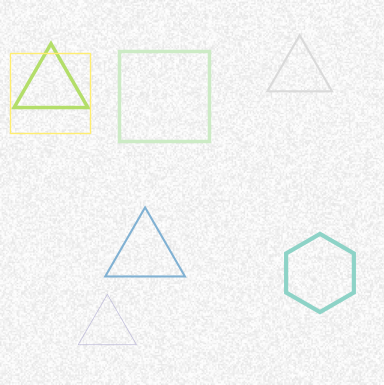[{"shape": "hexagon", "thickness": 3, "radius": 0.51, "center": [0.831, 0.291]}, {"shape": "triangle", "thickness": 0.5, "radius": 0.44, "center": [0.279, 0.148]}, {"shape": "triangle", "thickness": 1.5, "radius": 0.6, "center": [0.377, 0.342]}, {"shape": "triangle", "thickness": 2.5, "radius": 0.55, "center": [0.132, 0.776]}, {"shape": "triangle", "thickness": 1.5, "radius": 0.49, "center": [0.778, 0.811]}, {"shape": "square", "thickness": 2.5, "radius": 0.58, "center": [0.426, 0.75]}, {"shape": "square", "thickness": 1, "radius": 0.52, "center": [0.13, 0.759]}]